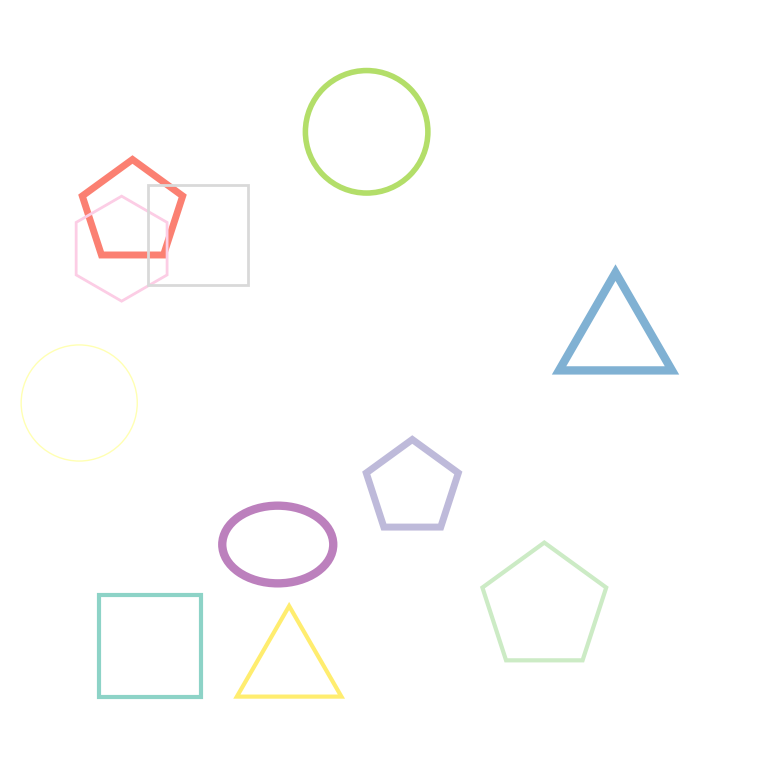[{"shape": "square", "thickness": 1.5, "radius": 0.33, "center": [0.195, 0.162]}, {"shape": "circle", "thickness": 0.5, "radius": 0.38, "center": [0.103, 0.477]}, {"shape": "pentagon", "thickness": 2.5, "radius": 0.31, "center": [0.535, 0.366]}, {"shape": "pentagon", "thickness": 2.5, "radius": 0.34, "center": [0.172, 0.724]}, {"shape": "triangle", "thickness": 3, "radius": 0.42, "center": [0.799, 0.561]}, {"shape": "circle", "thickness": 2, "radius": 0.4, "center": [0.476, 0.829]}, {"shape": "hexagon", "thickness": 1, "radius": 0.34, "center": [0.158, 0.677]}, {"shape": "square", "thickness": 1, "radius": 0.33, "center": [0.257, 0.695]}, {"shape": "oval", "thickness": 3, "radius": 0.36, "center": [0.361, 0.293]}, {"shape": "pentagon", "thickness": 1.5, "radius": 0.42, "center": [0.707, 0.211]}, {"shape": "triangle", "thickness": 1.5, "radius": 0.39, "center": [0.376, 0.135]}]